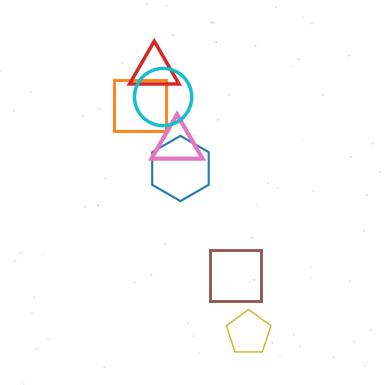[{"shape": "hexagon", "thickness": 1.5, "radius": 0.42, "center": [0.469, 0.562]}, {"shape": "square", "thickness": 2, "radius": 0.34, "center": [0.364, 0.726]}, {"shape": "triangle", "thickness": 2.5, "radius": 0.37, "center": [0.401, 0.819]}, {"shape": "square", "thickness": 2, "radius": 0.33, "center": [0.612, 0.285]}, {"shape": "triangle", "thickness": 3, "radius": 0.38, "center": [0.46, 0.626]}, {"shape": "pentagon", "thickness": 1, "radius": 0.3, "center": [0.646, 0.135]}, {"shape": "circle", "thickness": 2.5, "radius": 0.37, "center": [0.424, 0.748]}]